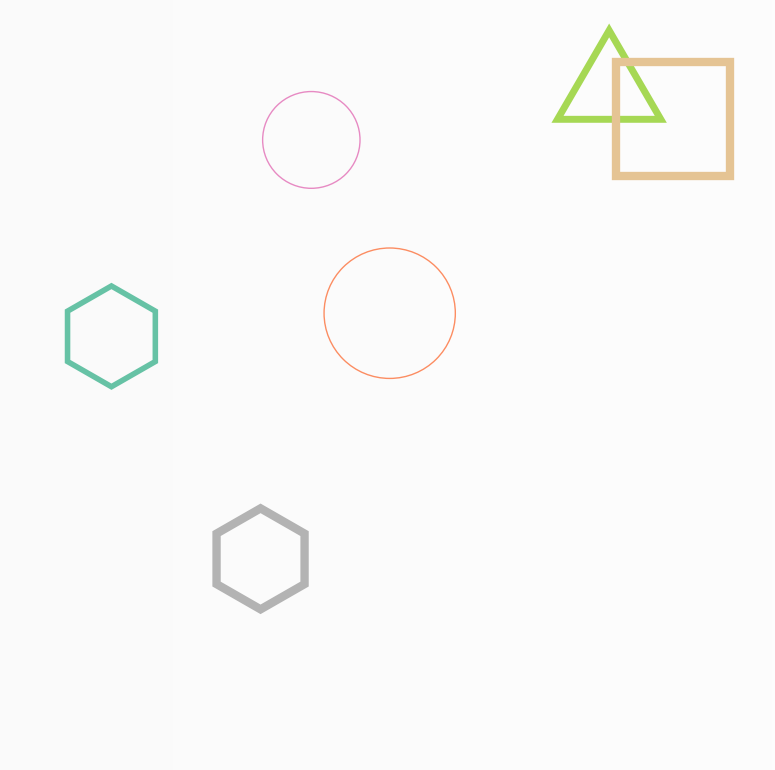[{"shape": "hexagon", "thickness": 2, "radius": 0.33, "center": [0.144, 0.563]}, {"shape": "circle", "thickness": 0.5, "radius": 0.42, "center": [0.503, 0.593]}, {"shape": "circle", "thickness": 0.5, "radius": 0.31, "center": [0.402, 0.818]}, {"shape": "triangle", "thickness": 2.5, "radius": 0.38, "center": [0.786, 0.884]}, {"shape": "square", "thickness": 3, "radius": 0.37, "center": [0.868, 0.846]}, {"shape": "hexagon", "thickness": 3, "radius": 0.33, "center": [0.336, 0.274]}]